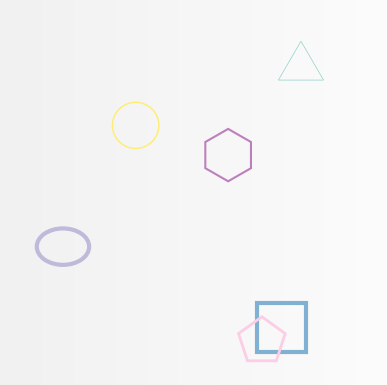[{"shape": "triangle", "thickness": 0.5, "radius": 0.34, "center": [0.777, 0.826]}, {"shape": "oval", "thickness": 3, "radius": 0.34, "center": [0.162, 0.359]}, {"shape": "square", "thickness": 3, "radius": 0.32, "center": [0.727, 0.15]}, {"shape": "pentagon", "thickness": 2, "radius": 0.32, "center": [0.676, 0.114]}, {"shape": "hexagon", "thickness": 1.5, "radius": 0.34, "center": [0.589, 0.597]}, {"shape": "circle", "thickness": 1, "radius": 0.3, "center": [0.35, 0.674]}]